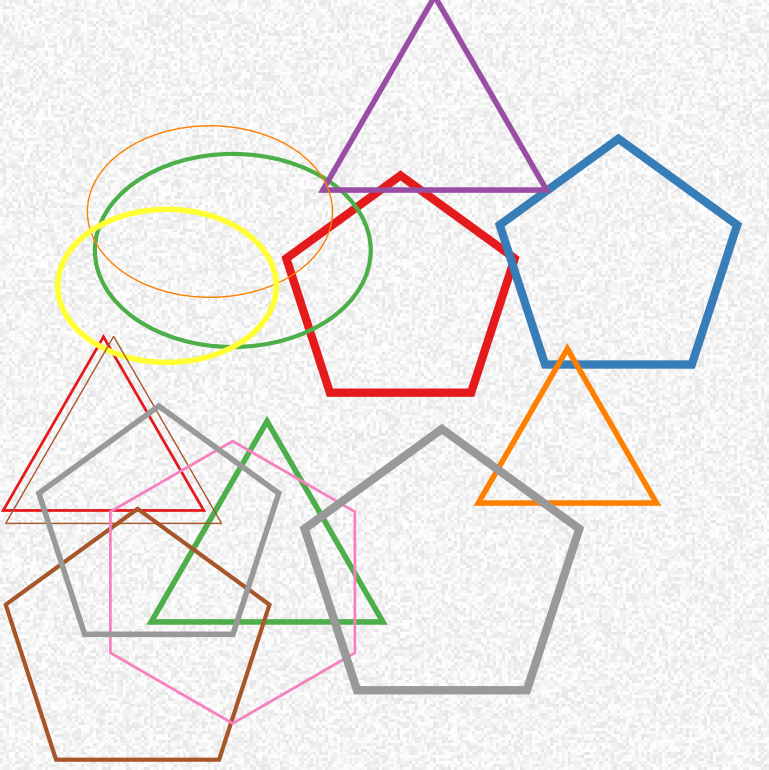[{"shape": "triangle", "thickness": 1, "radius": 0.75, "center": [0.134, 0.412]}, {"shape": "pentagon", "thickness": 3, "radius": 0.78, "center": [0.52, 0.616]}, {"shape": "pentagon", "thickness": 3, "radius": 0.81, "center": [0.803, 0.658]}, {"shape": "oval", "thickness": 1.5, "radius": 0.9, "center": [0.302, 0.675]}, {"shape": "triangle", "thickness": 2, "radius": 0.87, "center": [0.347, 0.279]}, {"shape": "triangle", "thickness": 2, "radius": 0.84, "center": [0.565, 0.837]}, {"shape": "oval", "thickness": 0.5, "radius": 0.8, "center": [0.273, 0.725]}, {"shape": "triangle", "thickness": 2, "radius": 0.67, "center": [0.737, 0.413]}, {"shape": "oval", "thickness": 2, "radius": 0.71, "center": [0.217, 0.629]}, {"shape": "pentagon", "thickness": 1.5, "radius": 0.9, "center": [0.179, 0.159]}, {"shape": "triangle", "thickness": 0.5, "radius": 0.81, "center": [0.148, 0.401]}, {"shape": "hexagon", "thickness": 1, "radius": 0.92, "center": [0.302, 0.244]}, {"shape": "pentagon", "thickness": 3, "radius": 0.94, "center": [0.574, 0.255]}, {"shape": "pentagon", "thickness": 2, "radius": 0.82, "center": [0.206, 0.309]}]